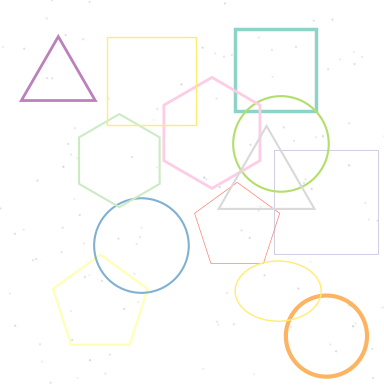[{"shape": "square", "thickness": 2.5, "radius": 0.53, "center": [0.715, 0.818]}, {"shape": "pentagon", "thickness": 1.5, "radius": 0.65, "center": [0.261, 0.209]}, {"shape": "square", "thickness": 0.5, "radius": 0.68, "center": [0.847, 0.475]}, {"shape": "pentagon", "thickness": 0.5, "radius": 0.58, "center": [0.616, 0.41]}, {"shape": "circle", "thickness": 1.5, "radius": 0.61, "center": [0.367, 0.362]}, {"shape": "circle", "thickness": 3, "radius": 0.53, "center": [0.848, 0.127]}, {"shape": "circle", "thickness": 1.5, "radius": 0.62, "center": [0.73, 0.626]}, {"shape": "hexagon", "thickness": 2, "radius": 0.72, "center": [0.55, 0.655]}, {"shape": "triangle", "thickness": 1.5, "radius": 0.72, "center": [0.692, 0.529]}, {"shape": "triangle", "thickness": 2, "radius": 0.55, "center": [0.151, 0.794]}, {"shape": "hexagon", "thickness": 1.5, "radius": 0.6, "center": [0.31, 0.583]}, {"shape": "square", "thickness": 1, "radius": 0.57, "center": [0.393, 0.79]}, {"shape": "oval", "thickness": 1, "radius": 0.56, "center": [0.723, 0.244]}]